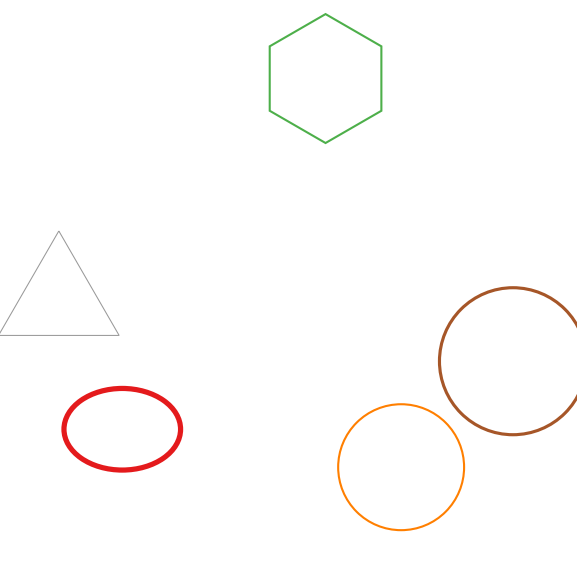[{"shape": "oval", "thickness": 2.5, "radius": 0.5, "center": [0.212, 0.256]}, {"shape": "hexagon", "thickness": 1, "radius": 0.56, "center": [0.564, 0.863]}, {"shape": "circle", "thickness": 1, "radius": 0.55, "center": [0.695, 0.19]}, {"shape": "circle", "thickness": 1.5, "radius": 0.64, "center": [0.888, 0.374]}, {"shape": "triangle", "thickness": 0.5, "radius": 0.6, "center": [0.102, 0.479]}]